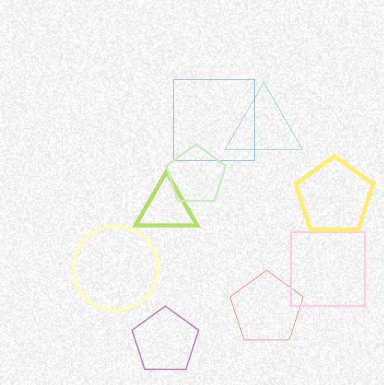[{"shape": "triangle", "thickness": 0.5, "radius": 0.58, "center": [0.685, 0.67]}, {"shape": "circle", "thickness": 2, "radius": 0.55, "center": [0.301, 0.304]}, {"shape": "pentagon", "thickness": 0.5, "radius": 0.5, "center": [0.693, 0.198]}, {"shape": "square", "thickness": 0.5, "radius": 0.53, "center": [0.554, 0.69]}, {"shape": "triangle", "thickness": 3, "radius": 0.46, "center": [0.432, 0.461]}, {"shape": "square", "thickness": 1.5, "radius": 0.48, "center": [0.852, 0.301]}, {"shape": "pentagon", "thickness": 1, "radius": 0.45, "center": [0.429, 0.114]}, {"shape": "pentagon", "thickness": 1.5, "radius": 0.41, "center": [0.509, 0.544]}, {"shape": "pentagon", "thickness": 3, "radius": 0.53, "center": [0.869, 0.489]}]